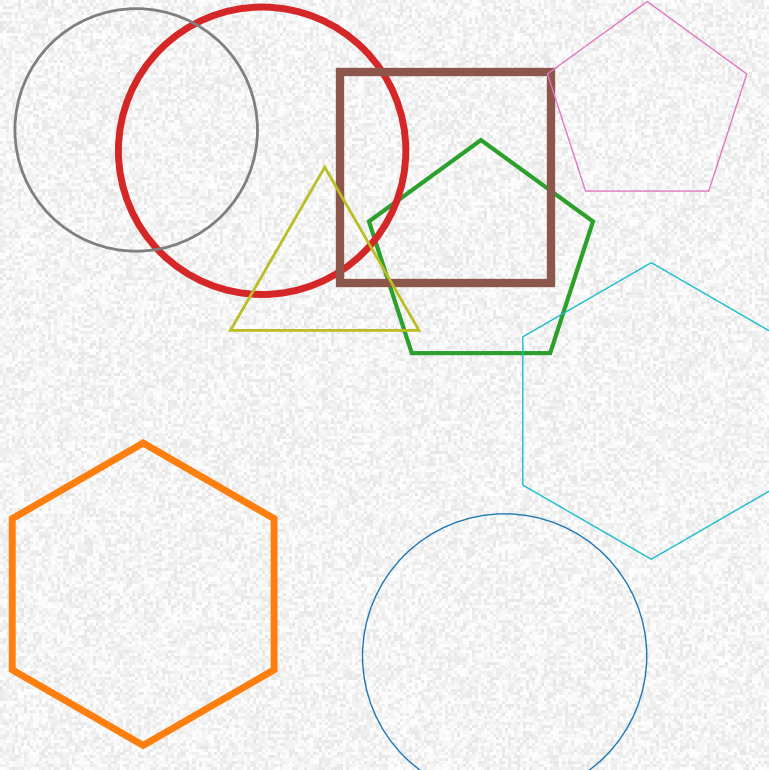[{"shape": "circle", "thickness": 0.5, "radius": 0.92, "center": [0.655, 0.148]}, {"shape": "hexagon", "thickness": 2.5, "radius": 0.98, "center": [0.186, 0.228]}, {"shape": "pentagon", "thickness": 1.5, "radius": 0.76, "center": [0.625, 0.665]}, {"shape": "circle", "thickness": 2.5, "radius": 0.93, "center": [0.34, 0.804]}, {"shape": "square", "thickness": 3, "radius": 0.68, "center": [0.578, 0.769]}, {"shape": "pentagon", "thickness": 0.5, "radius": 0.68, "center": [0.84, 0.862]}, {"shape": "circle", "thickness": 1, "radius": 0.79, "center": [0.177, 0.831]}, {"shape": "triangle", "thickness": 1, "radius": 0.71, "center": [0.422, 0.642]}, {"shape": "hexagon", "thickness": 0.5, "radius": 0.96, "center": [0.846, 0.466]}]